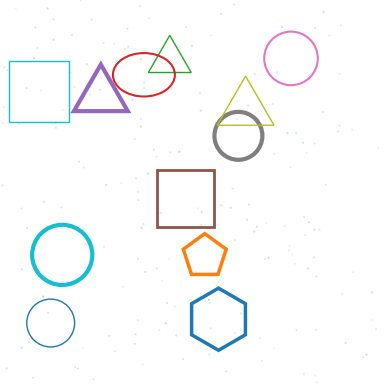[{"shape": "hexagon", "thickness": 2.5, "radius": 0.4, "center": [0.568, 0.171]}, {"shape": "circle", "thickness": 1, "radius": 0.31, "center": [0.132, 0.161]}, {"shape": "pentagon", "thickness": 2.5, "radius": 0.29, "center": [0.532, 0.335]}, {"shape": "triangle", "thickness": 1, "radius": 0.32, "center": [0.441, 0.844]}, {"shape": "oval", "thickness": 1.5, "radius": 0.4, "center": [0.374, 0.806]}, {"shape": "triangle", "thickness": 3, "radius": 0.4, "center": [0.262, 0.752]}, {"shape": "square", "thickness": 2, "radius": 0.37, "center": [0.482, 0.485]}, {"shape": "circle", "thickness": 1.5, "radius": 0.35, "center": [0.756, 0.848]}, {"shape": "circle", "thickness": 3, "radius": 0.31, "center": [0.619, 0.647]}, {"shape": "triangle", "thickness": 1, "radius": 0.43, "center": [0.638, 0.717]}, {"shape": "square", "thickness": 1, "radius": 0.39, "center": [0.102, 0.762]}, {"shape": "circle", "thickness": 3, "radius": 0.39, "center": [0.162, 0.338]}]